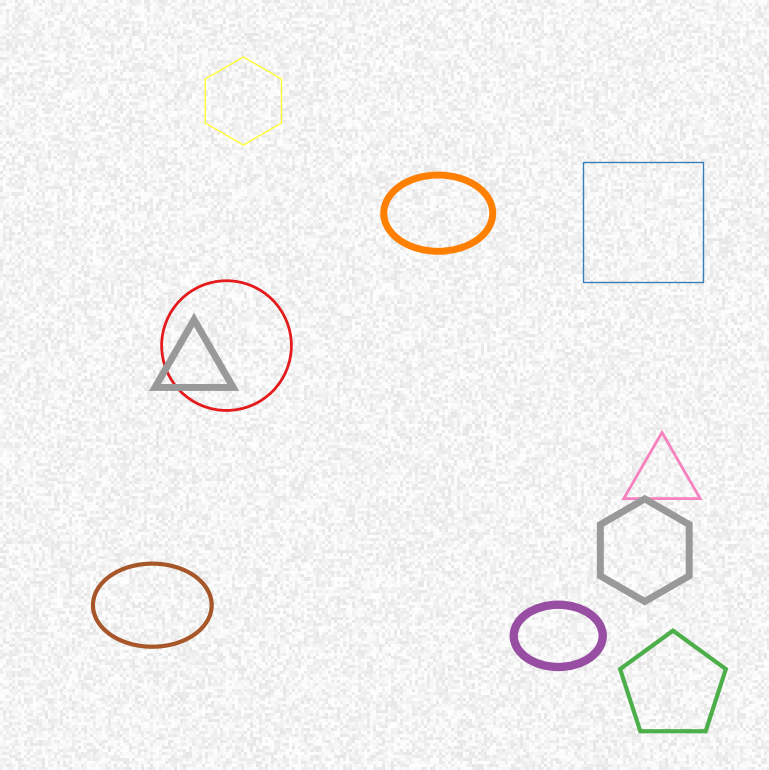[{"shape": "circle", "thickness": 1, "radius": 0.42, "center": [0.294, 0.551]}, {"shape": "square", "thickness": 0.5, "radius": 0.39, "center": [0.835, 0.711]}, {"shape": "pentagon", "thickness": 1.5, "radius": 0.36, "center": [0.874, 0.109]}, {"shape": "oval", "thickness": 3, "radius": 0.29, "center": [0.725, 0.174]}, {"shape": "oval", "thickness": 2.5, "radius": 0.35, "center": [0.569, 0.723]}, {"shape": "hexagon", "thickness": 0.5, "radius": 0.29, "center": [0.316, 0.869]}, {"shape": "oval", "thickness": 1.5, "radius": 0.39, "center": [0.198, 0.214]}, {"shape": "triangle", "thickness": 1, "radius": 0.29, "center": [0.86, 0.381]}, {"shape": "hexagon", "thickness": 2.5, "radius": 0.33, "center": [0.837, 0.285]}, {"shape": "triangle", "thickness": 2.5, "radius": 0.29, "center": [0.252, 0.526]}]